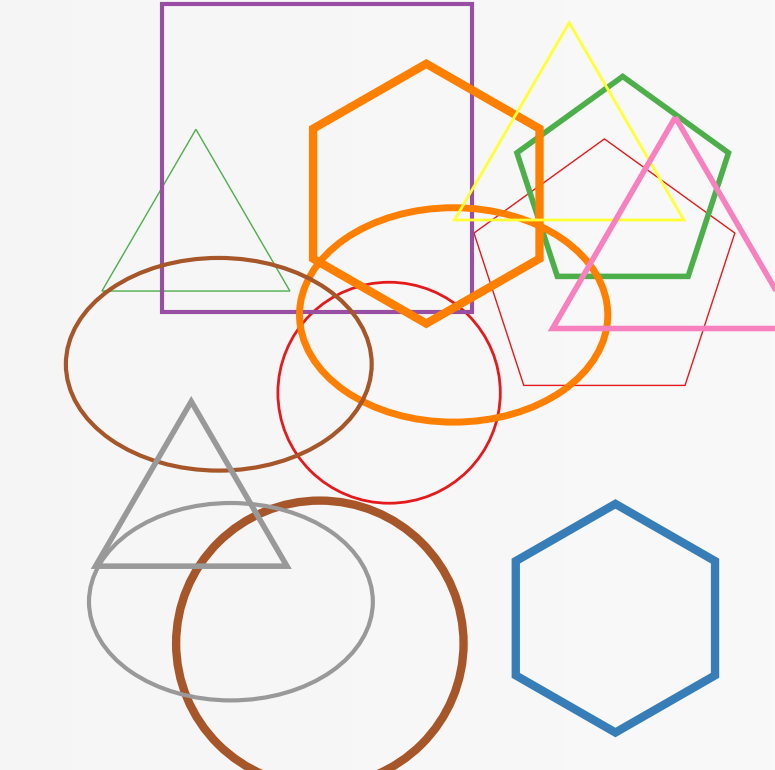[{"shape": "circle", "thickness": 1, "radius": 0.72, "center": [0.502, 0.49]}, {"shape": "pentagon", "thickness": 0.5, "radius": 0.88, "center": [0.78, 0.643]}, {"shape": "hexagon", "thickness": 3, "radius": 0.74, "center": [0.794, 0.197]}, {"shape": "triangle", "thickness": 0.5, "radius": 0.7, "center": [0.253, 0.692]}, {"shape": "pentagon", "thickness": 2, "radius": 0.72, "center": [0.804, 0.757]}, {"shape": "square", "thickness": 1.5, "radius": 1.0, "center": [0.409, 0.795]}, {"shape": "oval", "thickness": 2.5, "radius": 0.99, "center": [0.585, 0.591]}, {"shape": "hexagon", "thickness": 3, "radius": 0.84, "center": [0.55, 0.748]}, {"shape": "triangle", "thickness": 1, "radius": 0.85, "center": [0.734, 0.8]}, {"shape": "oval", "thickness": 1.5, "radius": 0.99, "center": [0.282, 0.527]}, {"shape": "circle", "thickness": 3, "radius": 0.93, "center": [0.413, 0.164]}, {"shape": "triangle", "thickness": 2, "radius": 0.91, "center": [0.871, 0.665]}, {"shape": "triangle", "thickness": 2, "radius": 0.71, "center": [0.247, 0.336]}, {"shape": "oval", "thickness": 1.5, "radius": 0.92, "center": [0.298, 0.219]}]